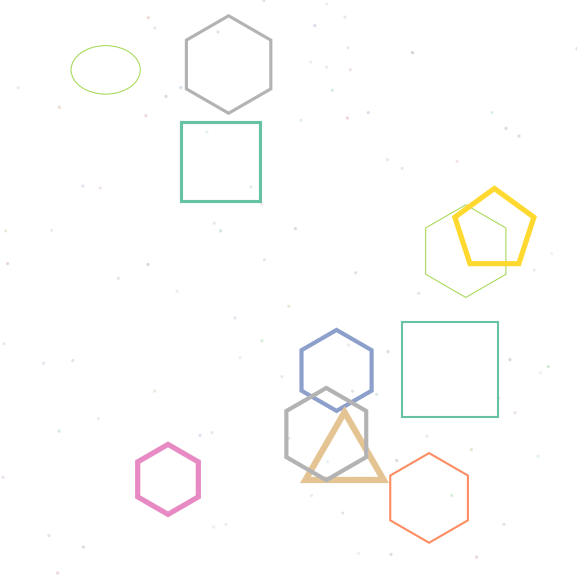[{"shape": "square", "thickness": 1, "radius": 0.41, "center": [0.779, 0.359]}, {"shape": "square", "thickness": 1.5, "radius": 0.34, "center": [0.383, 0.719]}, {"shape": "hexagon", "thickness": 1, "radius": 0.39, "center": [0.743, 0.137]}, {"shape": "hexagon", "thickness": 2, "radius": 0.35, "center": [0.583, 0.358]}, {"shape": "hexagon", "thickness": 2.5, "radius": 0.3, "center": [0.291, 0.169]}, {"shape": "hexagon", "thickness": 0.5, "radius": 0.4, "center": [0.807, 0.564]}, {"shape": "oval", "thickness": 0.5, "radius": 0.3, "center": [0.183, 0.878]}, {"shape": "pentagon", "thickness": 2.5, "radius": 0.36, "center": [0.856, 0.601]}, {"shape": "triangle", "thickness": 3, "radius": 0.39, "center": [0.597, 0.207]}, {"shape": "hexagon", "thickness": 2, "radius": 0.4, "center": [0.565, 0.248]}, {"shape": "hexagon", "thickness": 1.5, "radius": 0.42, "center": [0.396, 0.887]}]